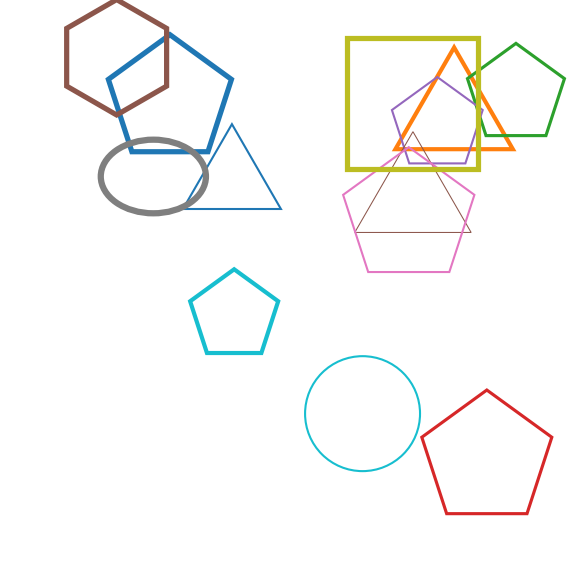[{"shape": "triangle", "thickness": 1, "radius": 0.49, "center": [0.402, 0.686]}, {"shape": "pentagon", "thickness": 2.5, "radius": 0.56, "center": [0.294, 0.827]}, {"shape": "triangle", "thickness": 2, "radius": 0.59, "center": [0.786, 0.799]}, {"shape": "pentagon", "thickness": 1.5, "radius": 0.44, "center": [0.893, 0.836]}, {"shape": "pentagon", "thickness": 1.5, "radius": 0.59, "center": [0.843, 0.205]}, {"shape": "pentagon", "thickness": 1, "radius": 0.41, "center": [0.757, 0.783]}, {"shape": "triangle", "thickness": 0.5, "radius": 0.58, "center": [0.715, 0.655]}, {"shape": "hexagon", "thickness": 2.5, "radius": 0.5, "center": [0.202, 0.9]}, {"shape": "pentagon", "thickness": 1, "radius": 0.6, "center": [0.708, 0.625]}, {"shape": "oval", "thickness": 3, "radius": 0.46, "center": [0.266, 0.694]}, {"shape": "square", "thickness": 2.5, "radius": 0.57, "center": [0.714, 0.82]}, {"shape": "circle", "thickness": 1, "radius": 0.5, "center": [0.628, 0.283]}, {"shape": "pentagon", "thickness": 2, "radius": 0.4, "center": [0.405, 0.453]}]